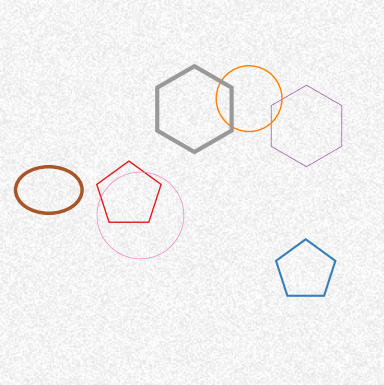[{"shape": "pentagon", "thickness": 1, "radius": 0.44, "center": [0.335, 0.494]}, {"shape": "pentagon", "thickness": 1.5, "radius": 0.41, "center": [0.794, 0.297]}, {"shape": "hexagon", "thickness": 0.5, "radius": 0.53, "center": [0.796, 0.673]}, {"shape": "circle", "thickness": 1, "radius": 0.43, "center": [0.647, 0.744]}, {"shape": "oval", "thickness": 2.5, "radius": 0.43, "center": [0.127, 0.506]}, {"shape": "circle", "thickness": 0.5, "radius": 0.56, "center": [0.365, 0.44]}, {"shape": "hexagon", "thickness": 3, "radius": 0.56, "center": [0.505, 0.717]}]